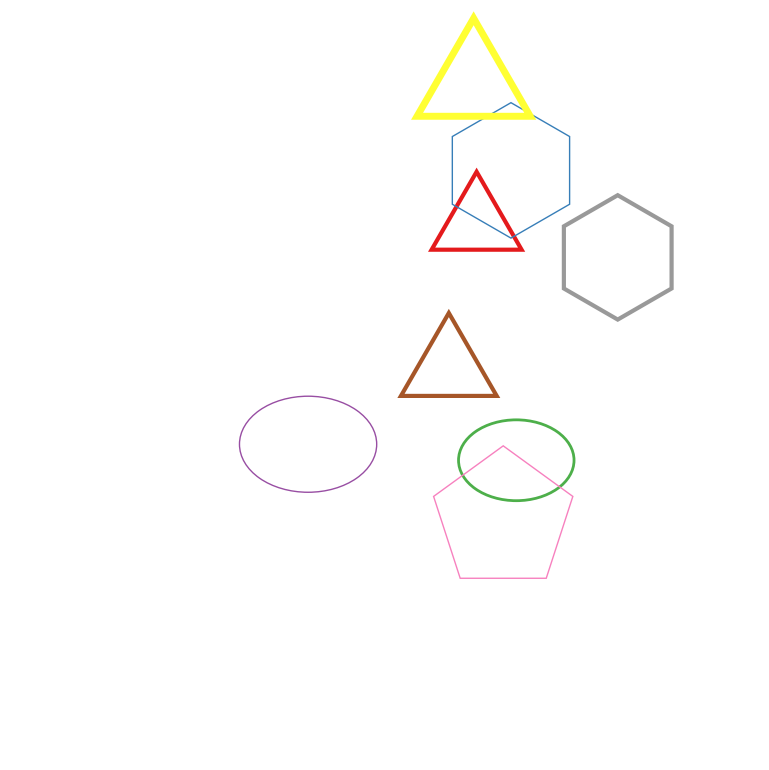[{"shape": "triangle", "thickness": 1.5, "radius": 0.34, "center": [0.619, 0.709]}, {"shape": "hexagon", "thickness": 0.5, "radius": 0.44, "center": [0.664, 0.779]}, {"shape": "oval", "thickness": 1, "radius": 0.38, "center": [0.67, 0.402]}, {"shape": "oval", "thickness": 0.5, "radius": 0.45, "center": [0.4, 0.423]}, {"shape": "triangle", "thickness": 2.5, "radius": 0.42, "center": [0.615, 0.891]}, {"shape": "triangle", "thickness": 1.5, "radius": 0.36, "center": [0.583, 0.522]}, {"shape": "pentagon", "thickness": 0.5, "radius": 0.48, "center": [0.654, 0.326]}, {"shape": "hexagon", "thickness": 1.5, "radius": 0.4, "center": [0.802, 0.666]}]